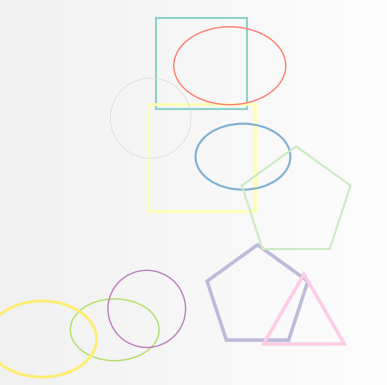[{"shape": "square", "thickness": 1.5, "radius": 0.59, "center": [0.52, 0.836]}, {"shape": "square", "thickness": 2, "radius": 0.69, "center": [0.521, 0.591]}, {"shape": "pentagon", "thickness": 2.5, "radius": 0.68, "center": [0.664, 0.227]}, {"shape": "oval", "thickness": 1, "radius": 0.72, "center": [0.593, 0.829]}, {"shape": "oval", "thickness": 1.5, "radius": 0.61, "center": [0.627, 0.593]}, {"shape": "oval", "thickness": 1, "radius": 0.57, "center": [0.296, 0.143]}, {"shape": "triangle", "thickness": 2.5, "radius": 0.6, "center": [0.784, 0.167]}, {"shape": "circle", "thickness": 0.5, "radius": 0.52, "center": [0.389, 0.693]}, {"shape": "circle", "thickness": 1, "radius": 0.5, "center": [0.379, 0.198]}, {"shape": "pentagon", "thickness": 1.5, "radius": 0.74, "center": [0.764, 0.472]}, {"shape": "oval", "thickness": 2, "radius": 0.71, "center": [0.108, 0.119]}]